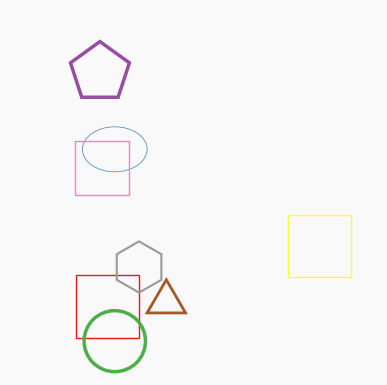[{"shape": "square", "thickness": 1, "radius": 0.41, "center": [0.277, 0.203]}, {"shape": "oval", "thickness": 0.5, "radius": 0.42, "center": [0.296, 0.612]}, {"shape": "circle", "thickness": 2.5, "radius": 0.4, "center": [0.296, 0.114]}, {"shape": "pentagon", "thickness": 2.5, "radius": 0.4, "center": [0.258, 0.812]}, {"shape": "square", "thickness": 1, "radius": 0.4, "center": [0.824, 0.361]}, {"shape": "triangle", "thickness": 2, "radius": 0.29, "center": [0.429, 0.216]}, {"shape": "square", "thickness": 1, "radius": 0.35, "center": [0.263, 0.564]}, {"shape": "hexagon", "thickness": 1.5, "radius": 0.33, "center": [0.359, 0.306]}]